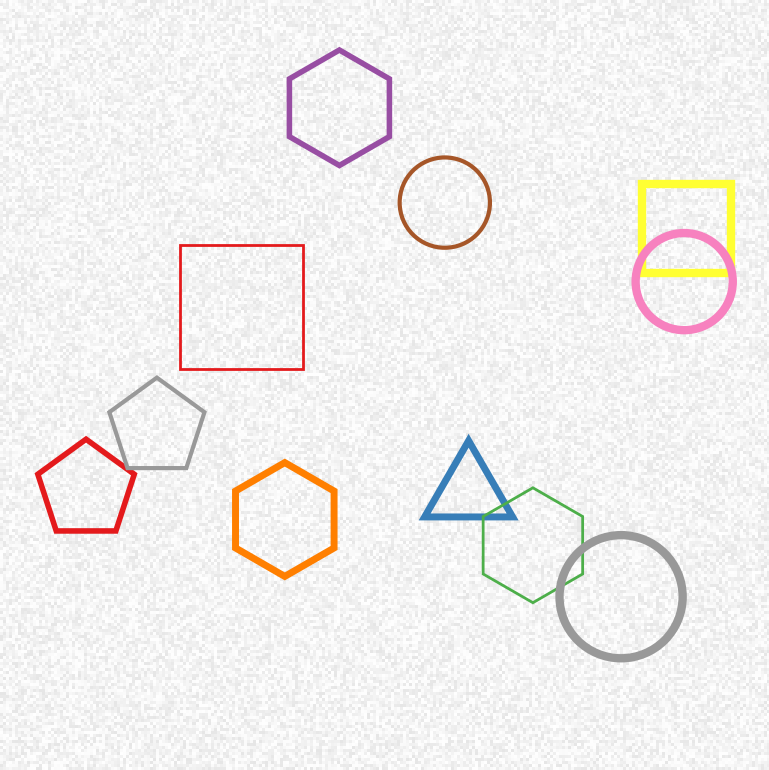[{"shape": "square", "thickness": 1, "radius": 0.4, "center": [0.314, 0.601]}, {"shape": "pentagon", "thickness": 2, "radius": 0.33, "center": [0.112, 0.364]}, {"shape": "triangle", "thickness": 2.5, "radius": 0.33, "center": [0.609, 0.362]}, {"shape": "hexagon", "thickness": 1, "radius": 0.37, "center": [0.692, 0.292]}, {"shape": "hexagon", "thickness": 2, "radius": 0.37, "center": [0.441, 0.86]}, {"shape": "hexagon", "thickness": 2.5, "radius": 0.37, "center": [0.37, 0.325]}, {"shape": "square", "thickness": 3, "radius": 0.29, "center": [0.891, 0.703]}, {"shape": "circle", "thickness": 1.5, "radius": 0.29, "center": [0.578, 0.737]}, {"shape": "circle", "thickness": 3, "radius": 0.32, "center": [0.889, 0.634]}, {"shape": "circle", "thickness": 3, "radius": 0.4, "center": [0.807, 0.225]}, {"shape": "pentagon", "thickness": 1.5, "radius": 0.32, "center": [0.204, 0.445]}]